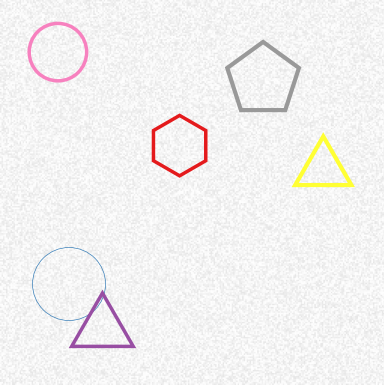[{"shape": "hexagon", "thickness": 2.5, "radius": 0.39, "center": [0.467, 0.622]}, {"shape": "circle", "thickness": 0.5, "radius": 0.47, "center": [0.179, 0.262]}, {"shape": "triangle", "thickness": 2.5, "radius": 0.46, "center": [0.266, 0.146]}, {"shape": "triangle", "thickness": 3, "radius": 0.42, "center": [0.84, 0.562]}, {"shape": "circle", "thickness": 2.5, "radius": 0.37, "center": [0.15, 0.865]}, {"shape": "pentagon", "thickness": 3, "radius": 0.49, "center": [0.683, 0.793]}]